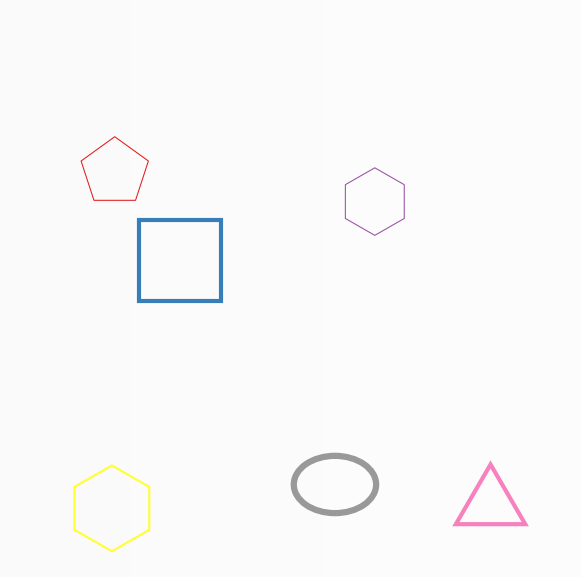[{"shape": "pentagon", "thickness": 0.5, "radius": 0.3, "center": [0.197, 0.702]}, {"shape": "square", "thickness": 2, "radius": 0.35, "center": [0.31, 0.548]}, {"shape": "hexagon", "thickness": 0.5, "radius": 0.29, "center": [0.645, 0.65]}, {"shape": "hexagon", "thickness": 1, "radius": 0.37, "center": [0.192, 0.119]}, {"shape": "triangle", "thickness": 2, "radius": 0.34, "center": [0.844, 0.126]}, {"shape": "oval", "thickness": 3, "radius": 0.35, "center": [0.576, 0.16]}]